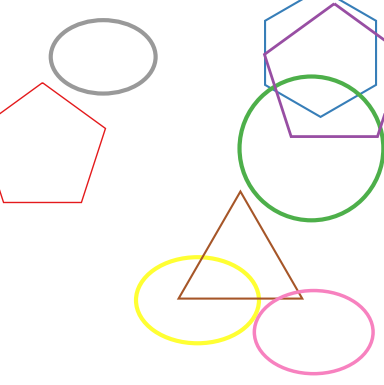[{"shape": "pentagon", "thickness": 1, "radius": 0.86, "center": [0.11, 0.613]}, {"shape": "hexagon", "thickness": 1.5, "radius": 0.83, "center": [0.833, 0.863]}, {"shape": "circle", "thickness": 3, "radius": 0.93, "center": [0.809, 0.615]}, {"shape": "pentagon", "thickness": 2, "radius": 0.95, "center": [0.868, 0.8]}, {"shape": "oval", "thickness": 3, "radius": 0.8, "center": [0.513, 0.22]}, {"shape": "triangle", "thickness": 1.5, "radius": 0.93, "center": [0.624, 0.317]}, {"shape": "oval", "thickness": 2.5, "radius": 0.77, "center": [0.815, 0.137]}, {"shape": "oval", "thickness": 3, "radius": 0.68, "center": [0.268, 0.852]}]